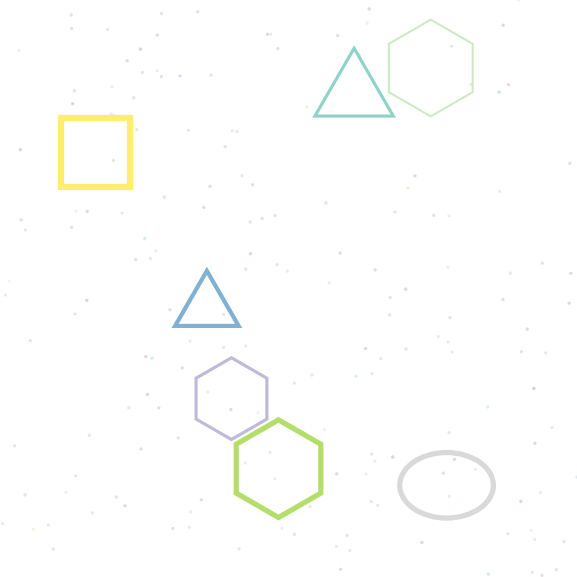[{"shape": "triangle", "thickness": 1.5, "radius": 0.39, "center": [0.613, 0.837]}, {"shape": "hexagon", "thickness": 1.5, "radius": 0.35, "center": [0.401, 0.309]}, {"shape": "triangle", "thickness": 2, "radius": 0.32, "center": [0.358, 0.467]}, {"shape": "hexagon", "thickness": 2.5, "radius": 0.42, "center": [0.482, 0.188]}, {"shape": "oval", "thickness": 2.5, "radius": 0.41, "center": [0.773, 0.159]}, {"shape": "hexagon", "thickness": 1, "radius": 0.42, "center": [0.746, 0.881]}, {"shape": "square", "thickness": 3, "radius": 0.3, "center": [0.165, 0.735]}]